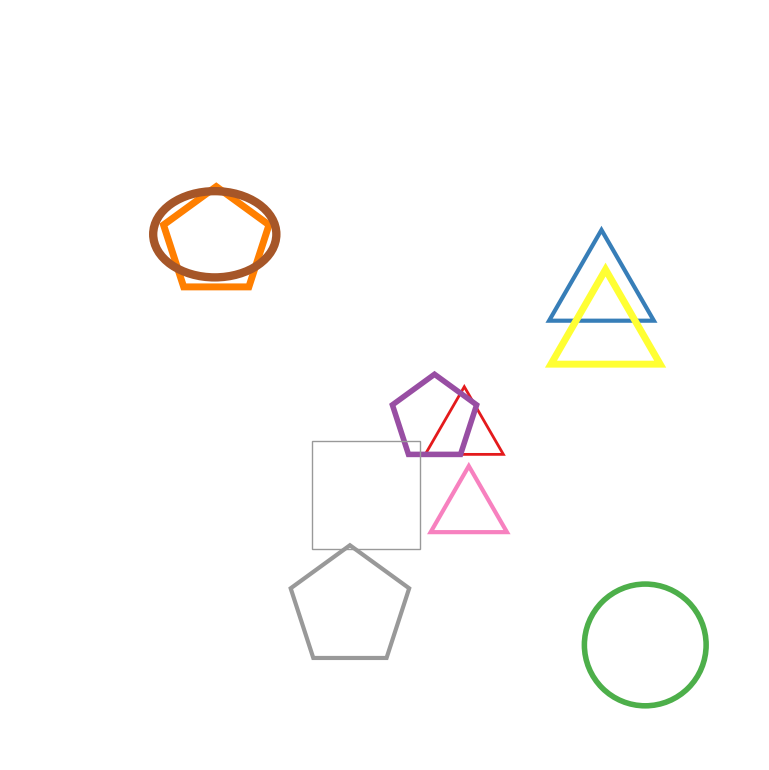[{"shape": "triangle", "thickness": 1, "radius": 0.29, "center": [0.603, 0.439]}, {"shape": "triangle", "thickness": 1.5, "radius": 0.39, "center": [0.781, 0.623]}, {"shape": "circle", "thickness": 2, "radius": 0.4, "center": [0.838, 0.162]}, {"shape": "pentagon", "thickness": 2, "radius": 0.29, "center": [0.564, 0.456]}, {"shape": "pentagon", "thickness": 2.5, "radius": 0.36, "center": [0.281, 0.686]}, {"shape": "triangle", "thickness": 2.5, "radius": 0.41, "center": [0.786, 0.568]}, {"shape": "oval", "thickness": 3, "radius": 0.4, "center": [0.279, 0.696]}, {"shape": "triangle", "thickness": 1.5, "radius": 0.29, "center": [0.609, 0.338]}, {"shape": "pentagon", "thickness": 1.5, "radius": 0.4, "center": [0.454, 0.211]}, {"shape": "square", "thickness": 0.5, "radius": 0.35, "center": [0.475, 0.358]}]